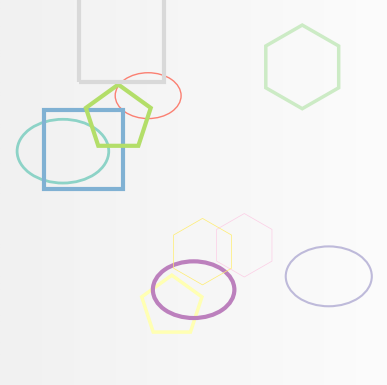[{"shape": "oval", "thickness": 2, "radius": 0.59, "center": [0.162, 0.607]}, {"shape": "pentagon", "thickness": 2.5, "radius": 0.41, "center": [0.443, 0.204]}, {"shape": "oval", "thickness": 1.5, "radius": 0.56, "center": [0.848, 0.282]}, {"shape": "oval", "thickness": 1, "radius": 0.43, "center": [0.382, 0.752]}, {"shape": "square", "thickness": 3, "radius": 0.51, "center": [0.216, 0.611]}, {"shape": "pentagon", "thickness": 3, "radius": 0.44, "center": [0.305, 0.693]}, {"shape": "hexagon", "thickness": 0.5, "radius": 0.41, "center": [0.63, 0.363]}, {"shape": "square", "thickness": 3, "radius": 0.55, "center": [0.313, 0.896]}, {"shape": "oval", "thickness": 3, "radius": 0.53, "center": [0.5, 0.248]}, {"shape": "hexagon", "thickness": 2.5, "radius": 0.54, "center": [0.78, 0.826]}, {"shape": "hexagon", "thickness": 0.5, "radius": 0.43, "center": [0.523, 0.346]}]